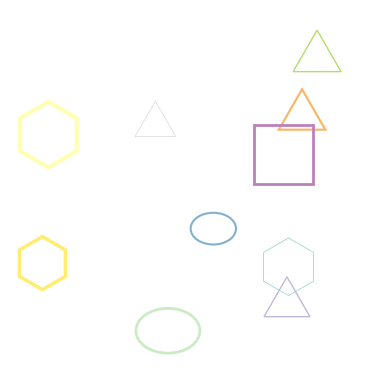[{"shape": "hexagon", "thickness": 0.5, "radius": 0.37, "center": [0.749, 0.307]}, {"shape": "hexagon", "thickness": 3, "radius": 0.43, "center": [0.126, 0.65]}, {"shape": "triangle", "thickness": 1, "radius": 0.34, "center": [0.745, 0.212]}, {"shape": "oval", "thickness": 1.5, "radius": 0.29, "center": [0.554, 0.406]}, {"shape": "triangle", "thickness": 1.5, "radius": 0.35, "center": [0.785, 0.698]}, {"shape": "triangle", "thickness": 1, "radius": 0.36, "center": [0.824, 0.85]}, {"shape": "triangle", "thickness": 0.5, "radius": 0.31, "center": [0.404, 0.676]}, {"shape": "square", "thickness": 2, "radius": 0.38, "center": [0.737, 0.599]}, {"shape": "oval", "thickness": 2, "radius": 0.42, "center": [0.436, 0.141]}, {"shape": "hexagon", "thickness": 2.5, "radius": 0.34, "center": [0.11, 0.316]}]